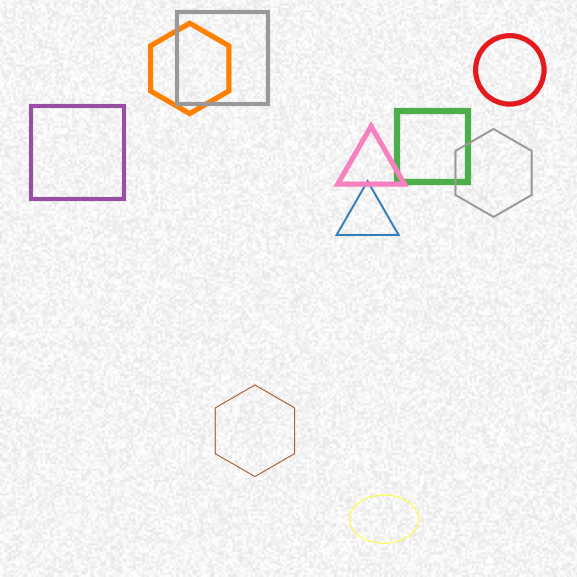[{"shape": "circle", "thickness": 2.5, "radius": 0.3, "center": [0.883, 0.878]}, {"shape": "triangle", "thickness": 1, "radius": 0.31, "center": [0.637, 0.623]}, {"shape": "square", "thickness": 3, "radius": 0.31, "center": [0.749, 0.745]}, {"shape": "square", "thickness": 2, "radius": 0.4, "center": [0.135, 0.736]}, {"shape": "hexagon", "thickness": 2.5, "radius": 0.39, "center": [0.329, 0.881]}, {"shape": "oval", "thickness": 0.5, "radius": 0.3, "center": [0.665, 0.1]}, {"shape": "hexagon", "thickness": 0.5, "radius": 0.4, "center": [0.441, 0.253]}, {"shape": "triangle", "thickness": 2.5, "radius": 0.33, "center": [0.643, 0.714]}, {"shape": "square", "thickness": 2, "radius": 0.4, "center": [0.386, 0.899]}, {"shape": "hexagon", "thickness": 1, "radius": 0.38, "center": [0.855, 0.7]}]